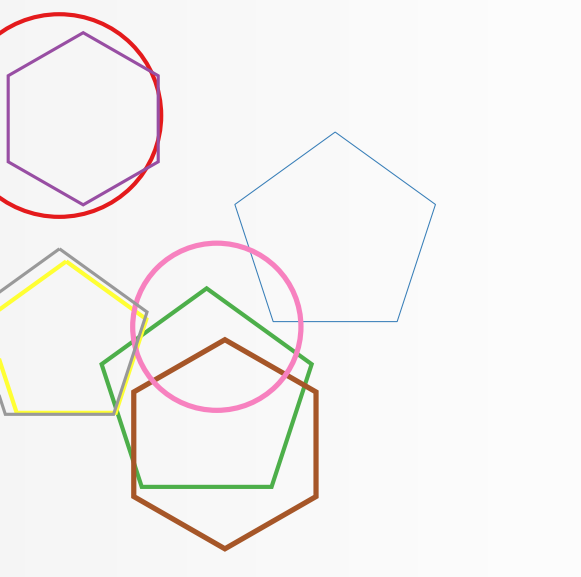[{"shape": "circle", "thickness": 2, "radius": 0.88, "center": [0.102, 0.799]}, {"shape": "pentagon", "thickness": 0.5, "radius": 0.91, "center": [0.577, 0.589]}, {"shape": "pentagon", "thickness": 2, "radius": 0.95, "center": [0.356, 0.31]}, {"shape": "hexagon", "thickness": 1.5, "radius": 0.75, "center": [0.143, 0.793]}, {"shape": "pentagon", "thickness": 2, "radius": 0.72, "center": [0.114, 0.402]}, {"shape": "hexagon", "thickness": 2.5, "radius": 0.91, "center": [0.387, 0.23]}, {"shape": "circle", "thickness": 2.5, "radius": 0.72, "center": [0.373, 0.433]}, {"shape": "pentagon", "thickness": 1.5, "radius": 0.79, "center": [0.102, 0.41]}]